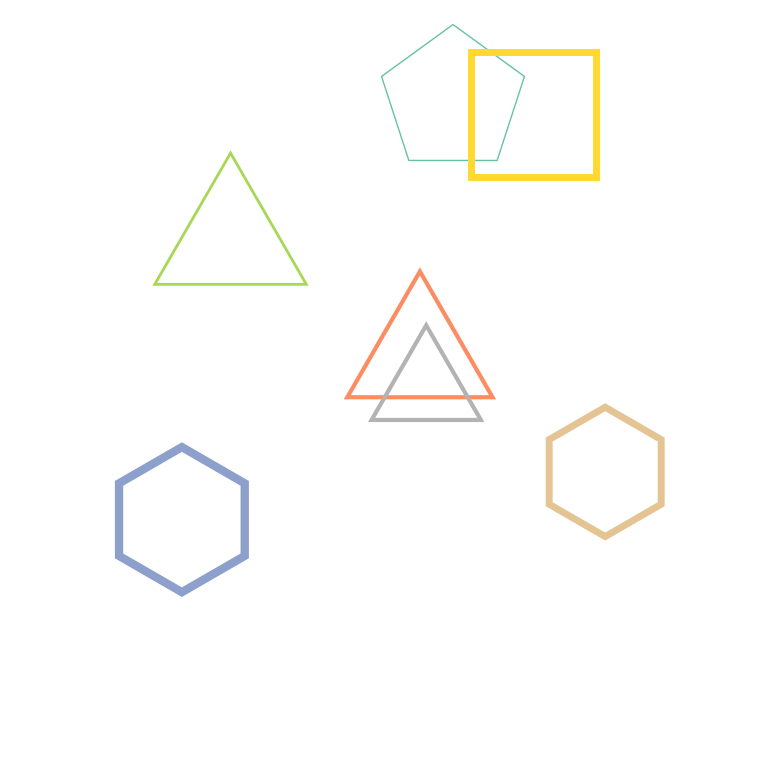[{"shape": "pentagon", "thickness": 0.5, "radius": 0.49, "center": [0.588, 0.871]}, {"shape": "triangle", "thickness": 1.5, "radius": 0.54, "center": [0.545, 0.539]}, {"shape": "hexagon", "thickness": 3, "radius": 0.47, "center": [0.236, 0.325]}, {"shape": "triangle", "thickness": 1, "radius": 0.57, "center": [0.299, 0.688]}, {"shape": "square", "thickness": 2.5, "radius": 0.41, "center": [0.693, 0.851]}, {"shape": "hexagon", "thickness": 2.5, "radius": 0.42, "center": [0.786, 0.387]}, {"shape": "triangle", "thickness": 1.5, "radius": 0.41, "center": [0.554, 0.496]}]